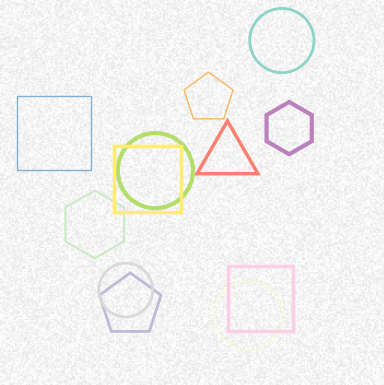[{"shape": "circle", "thickness": 2, "radius": 0.42, "center": [0.732, 0.895]}, {"shape": "circle", "thickness": 0.5, "radius": 0.45, "center": [0.645, 0.181]}, {"shape": "pentagon", "thickness": 2, "radius": 0.42, "center": [0.338, 0.207]}, {"shape": "triangle", "thickness": 2.5, "radius": 0.46, "center": [0.591, 0.594]}, {"shape": "square", "thickness": 1, "radius": 0.48, "center": [0.141, 0.655]}, {"shape": "pentagon", "thickness": 1, "radius": 0.33, "center": [0.542, 0.746]}, {"shape": "circle", "thickness": 3, "radius": 0.49, "center": [0.404, 0.557]}, {"shape": "square", "thickness": 2.5, "radius": 0.43, "center": [0.677, 0.225]}, {"shape": "circle", "thickness": 2, "radius": 0.35, "center": [0.326, 0.247]}, {"shape": "hexagon", "thickness": 3, "radius": 0.34, "center": [0.751, 0.667]}, {"shape": "hexagon", "thickness": 1.5, "radius": 0.44, "center": [0.246, 0.417]}, {"shape": "square", "thickness": 2.5, "radius": 0.43, "center": [0.383, 0.534]}]